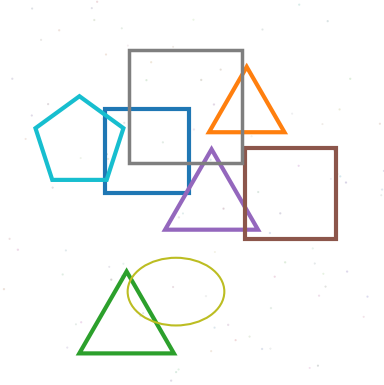[{"shape": "square", "thickness": 3, "radius": 0.55, "center": [0.383, 0.607]}, {"shape": "triangle", "thickness": 3, "radius": 0.57, "center": [0.641, 0.713]}, {"shape": "triangle", "thickness": 3, "radius": 0.71, "center": [0.329, 0.153]}, {"shape": "triangle", "thickness": 3, "radius": 0.7, "center": [0.549, 0.473]}, {"shape": "square", "thickness": 3, "radius": 0.59, "center": [0.754, 0.498]}, {"shape": "square", "thickness": 2.5, "radius": 0.73, "center": [0.481, 0.723]}, {"shape": "oval", "thickness": 1.5, "radius": 0.63, "center": [0.457, 0.243]}, {"shape": "pentagon", "thickness": 3, "radius": 0.6, "center": [0.206, 0.63]}]